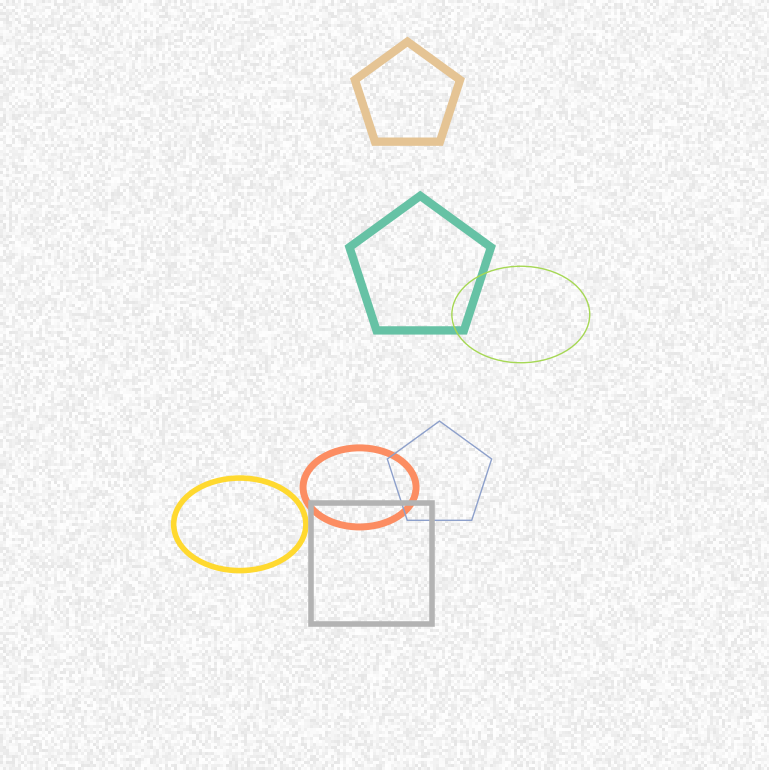[{"shape": "pentagon", "thickness": 3, "radius": 0.48, "center": [0.546, 0.649]}, {"shape": "oval", "thickness": 2.5, "radius": 0.37, "center": [0.467, 0.367]}, {"shape": "pentagon", "thickness": 0.5, "radius": 0.36, "center": [0.571, 0.382]}, {"shape": "oval", "thickness": 0.5, "radius": 0.45, "center": [0.676, 0.592]}, {"shape": "oval", "thickness": 2, "radius": 0.43, "center": [0.311, 0.319]}, {"shape": "pentagon", "thickness": 3, "radius": 0.36, "center": [0.529, 0.874]}, {"shape": "square", "thickness": 2, "radius": 0.39, "center": [0.483, 0.268]}]